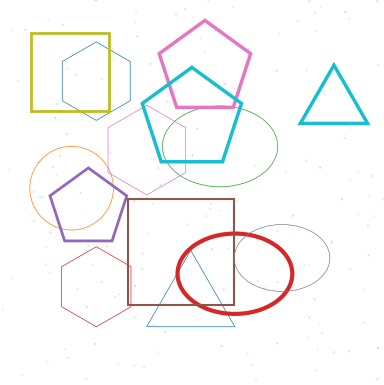[{"shape": "hexagon", "thickness": 0.5, "radius": 0.51, "center": [0.25, 0.789]}, {"shape": "triangle", "thickness": 0.5, "radius": 0.66, "center": [0.495, 0.217]}, {"shape": "circle", "thickness": 0.5, "radius": 0.54, "center": [0.186, 0.511]}, {"shape": "oval", "thickness": 0.5, "radius": 0.75, "center": [0.572, 0.62]}, {"shape": "oval", "thickness": 3, "radius": 0.75, "center": [0.61, 0.289]}, {"shape": "hexagon", "thickness": 0.5, "radius": 0.52, "center": [0.25, 0.255]}, {"shape": "pentagon", "thickness": 2, "radius": 0.52, "center": [0.23, 0.459]}, {"shape": "square", "thickness": 1.5, "radius": 0.69, "center": [0.47, 0.346]}, {"shape": "hexagon", "thickness": 0.5, "radius": 0.58, "center": [0.381, 0.61]}, {"shape": "pentagon", "thickness": 2.5, "radius": 0.62, "center": [0.532, 0.822]}, {"shape": "oval", "thickness": 0.5, "radius": 0.62, "center": [0.733, 0.33]}, {"shape": "square", "thickness": 2, "radius": 0.51, "center": [0.182, 0.812]}, {"shape": "triangle", "thickness": 2.5, "radius": 0.5, "center": [0.867, 0.73]}, {"shape": "pentagon", "thickness": 2.5, "radius": 0.68, "center": [0.498, 0.689]}]